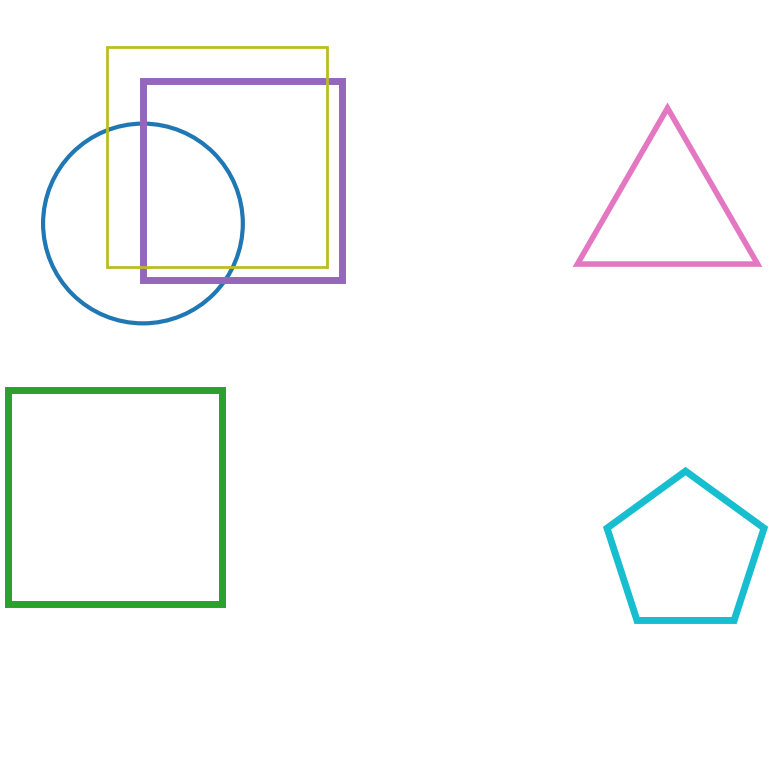[{"shape": "circle", "thickness": 1.5, "radius": 0.65, "center": [0.186, 0.71]}, {"shape": "square", "thickness": 2.5, "radius": 0.69, "center": [0.149, 0.355]}, {"shape": "square", "thickness": 2.5, "radius": 0.65, "center": [0.315, 0.766]}, {"shape": "triangle", "thickness": 2, "radius": 0.68, "center": [0.867, 0.725]}, {"shape": "square", "thickness": 1, "radius": 0.71, "center": [0.282, 0.796]}, {"shape": "pentagon", "thickness": 2.5, "radius": 0.54, "center": [0.89, 0.281]}]